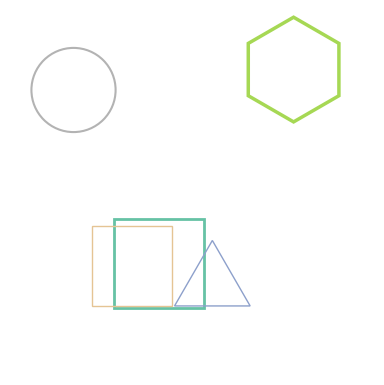[{"shape": "square", "thickness": 2, "radius": 0.58, "center": [0.413, 0.316]}, {"shape": "triangle", "thickness": 1, "radius": 0.57, "center": [0.552, 0.262]}, {"shape": "hexagon", "thickness": 2.5, "radius": 0.68, "center": [0.763, 0.819]}, {"shape": "square", "thickness": 1, "radius": 0.52, "center": [0.344, 0.31]}, {"shape": "circle", "thickness": 1.5, "radius": 0.55, "center": [0.191, 0.766]}]